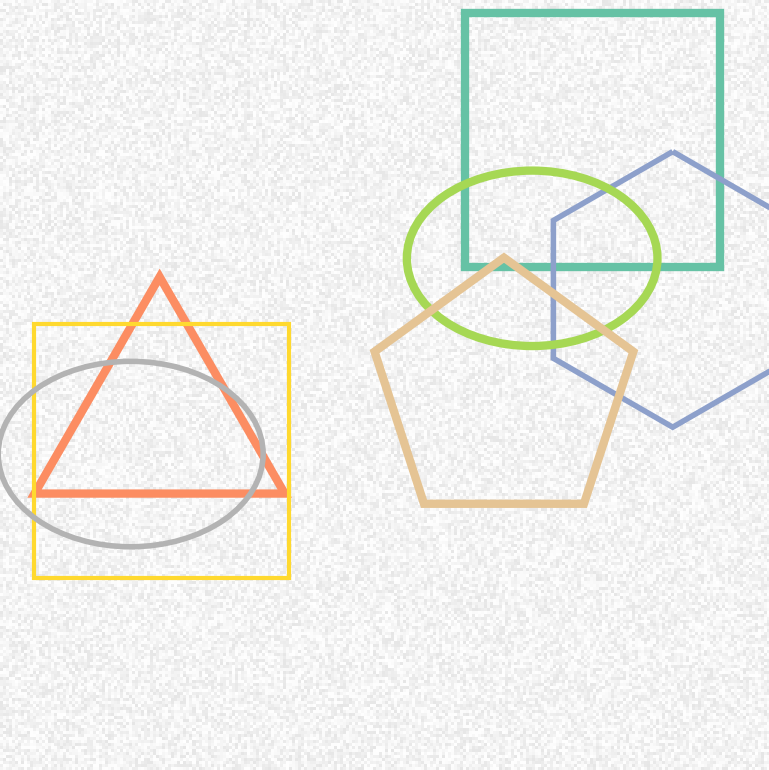[{"shape": "square", "thickness": 3, "radius": 0.83, "center": [0.77, 0.818]}, {"shape": "triangle", "thickness": 3, "radius": 0.94, "center": [0.207, 0.453]}, {"shape": "hexagon", "thickness": 2, "radius": 0.89, "center": [0.874, 0.624]}, {"shape": "oval", "thickness": 3, "radius": 0.81, "center": [0.691, 0.665]}, {"shape": "square", "thickness": 1.5, "radius": 0.83, "center": [0.21, 0.414]}, {"shape": "pentagon", "thickness": 3, "radius": 0.88, "center": [0.655, 0.489]}, {"shape": "oval", "thickness": 2, "radius": 0.86, "center": [0.17, 0.41]}]